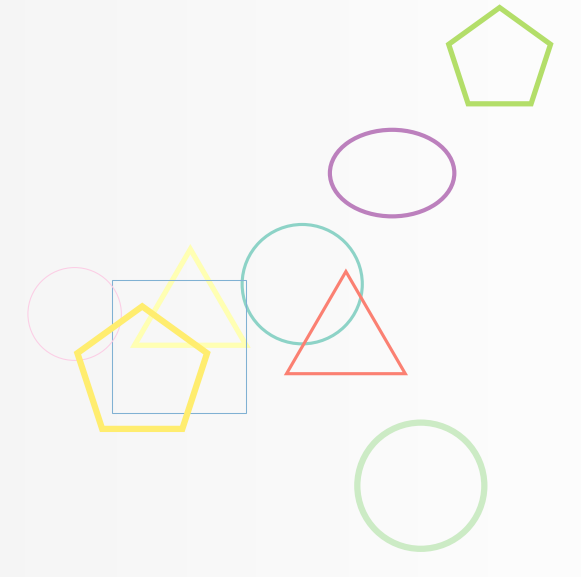[{"shape": "circle", "thickness": 1.5, "radius": 0.52, "center": [0.52, 0.507]}, {"shape": "triangle", "thickness": 2.5, "radius": 0.55, "center": [0.327, 0.457]}, {"shape": "triangle", "thickness": 1.5, "radius": 0.59, "center": [0.595, 0.411]}, {"shape": "square", "thickness": 0.5, "radius": 0.58, "center": [0.308, 0.399]}, {"shape": "pentagon", "thickness": 2.5, "radius": 0.46, "center": [0.86, 0.894]}, {"shape": "circle", "thickness": 0.5, "radius": 0.4, "center": [0.128, 0.455]}, {"shape": "oval", "thickness": 2, "radius": 0.54, "center": [0.675, 0.699]}, {"shape": "circle", "thickness": 3, "radius": 0.55, "center": [0.724, 0.158]}, {"shape": "pentagon", "thickness": 3, "radius": 0.59, "center": [0.245, 0.351]}]